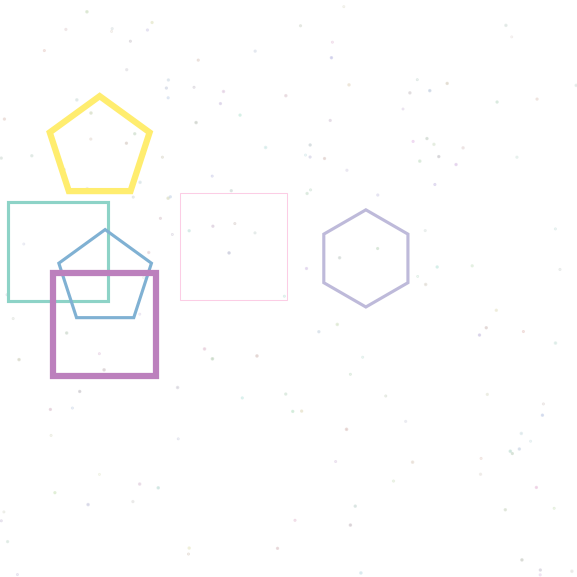[{"shape": "square", "thickness": 1.5, "radius": 0.43, "center": [0.101, 0.564]}, {"shape": "hexagon", "thickness": 1.5, "radius": 0.42, "center": [0.634, 0.552]}, {"shape": "pentagon", "thickness": 1.5, "radius": 0.42, "center": [0.182, 0.517]}, {"shape": "square", "thickness": 0.5, "radius": 0.46, "center": [0.404, 0.573]}, {"shape": "square", "thickness": 3, "radius": 0.45, "center": [0.18, 0.437]}, {"shape": "pentagon", "thickness": 3, "radius": 0.45, "center": [0.173, 0.742]}]